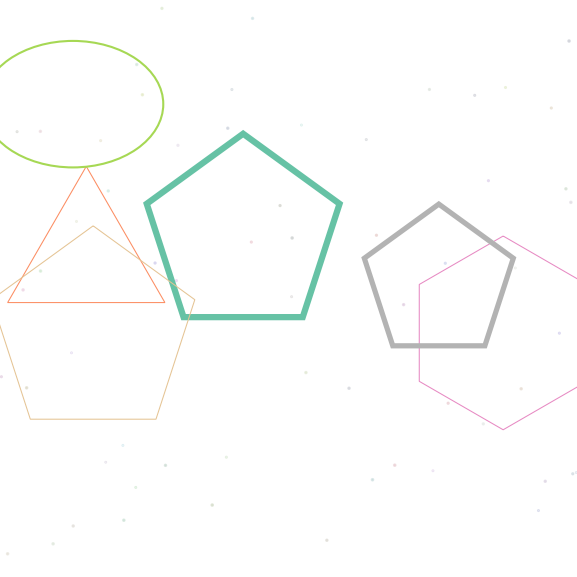[{"shape": "pentagon", "thickness": 3, "radius": 0.88, "center": [0.421, 0.592]}, {"shape": "triangle", "thickness": 0.5, "radius": 0.79, "center": [0.149, 0.554]}, {"shape": "hexagon", "thickness": 0.5, "radius": 0.84, "center": [0.871, 0.423]}, {"shape": "oval", "thickness": 1, "radius": 0.78, "center": [0.126, 0.819]}, {"shape": "pentagon", "thickness": 0.5, "radius": 0.93, "center": [0.161, 0.423]}, {"shape": "pentagon", "thickness": 2.5, "radius": 0.68, "center": [0.76, 0.51]}]